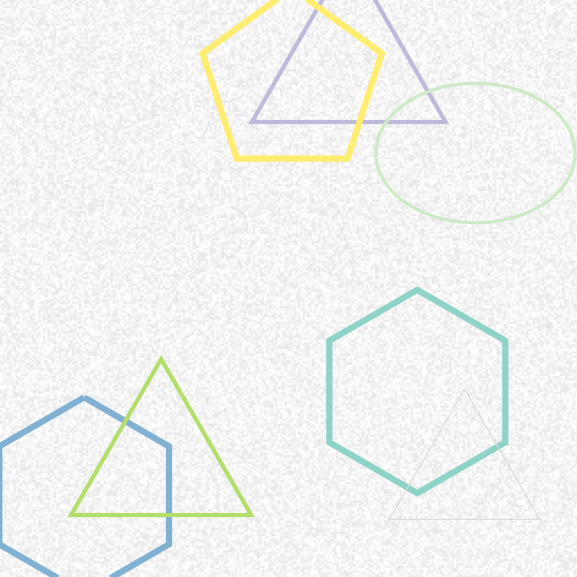[{"shape": "hexagon", "thickness": 3, "radius": 0.88, "center": [0.723, 0.321]}, {"shape": "triangle", "thickness": 2, "radius": 0.97, "center": [0.604, 0.885]}, {"shape": "hexagon", "thickness": 3, "radius": 0.85, "center": [0.146, 0.141]}, {"shape": "triangle", "thickness": 2, "radius": 0.9, "center": [0.279, 0.197]}, {"shape": "triangle", "thickness": 0.5, "radius": 0.75, "center": [0.804, 0.175]}, {"shape": "oval", "thickness": 1.5, "radius": 0.86, "center": [0.823, 0.734]}, {"shape": "pentagon", "thickness": 3, "radius": 0.82, "center": [0.506, 0.856]}]